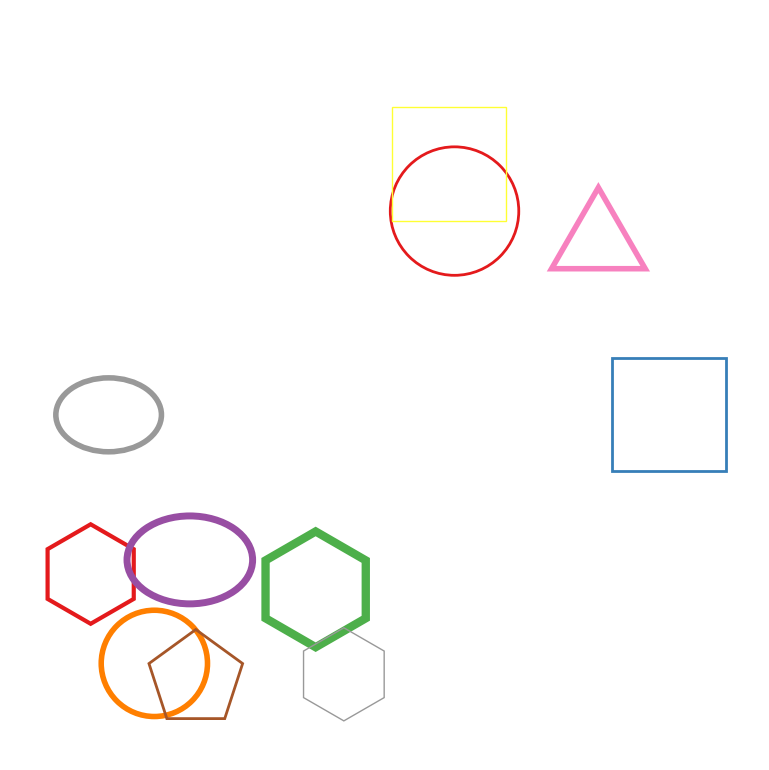[{"shape": "circle", "thickness": 1, "radius": 0.42, "center": [0.59, 0.726]}, {"shape": "hexagon", "thickness": 1.5, "radius": 0.32, "center": [0.118, 0.254]}, {"shape": "square", "thickness": 1, "radius": 0.37, "center": [0.869, 0.462]}, {"shape": "hexagon", "thickness": 3, "radius": 0.38, "center": [0.41, 0.235]}, {"shape": "oval", "thickness": 2.5, "radius": 0.41, "center": [0.247, 0.273]}, {"shape": "circle", "thickness": 2, "radius": 0.35, "center": [0.2, 0.138]}, {"shape": "square", "thickness": 0.5, "radius": 0.37, "center": [0.584, 0.787]}, {"shape": "pentagon", "thickness": 1, "radius": 0.32, "center": [0.254, 0.118]}, {"shape": "triangle", "thickness": 2, "radius": 0.35, "center": [0.777, 0.686]}, {"shape": "oval", "thickness": 2, "radius": 0.34, "center": [0.141, 0.461]}, {"shape": "hexagon", "thickness": 0.5, "radius": 0.3, "center": [0.447, 0.124]}]